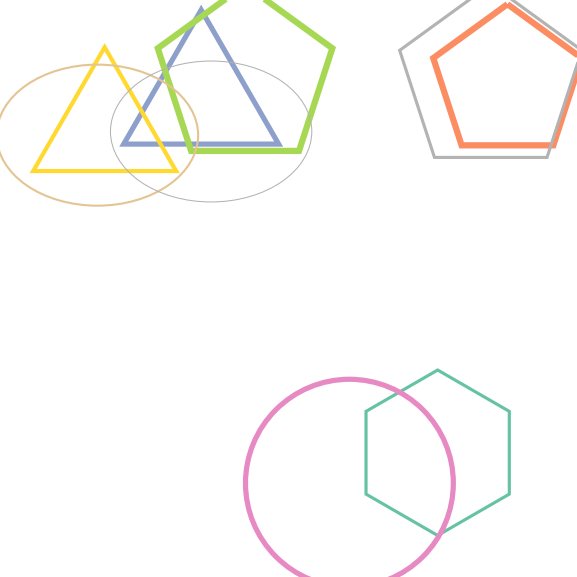[{"shape": "hexagon", "thickness": 1.5, "radius": 0.72, "center": [0.758, 0.215]}, {"shape": "pentagon", "thickness": 3, "radius": 0.68, "center": [0.879, 0.857]}, {"shape": "triangle", "thickness": 2.5, "radius": 0.77, "center": [0.348, 0.827]}, {"shape": "circle", "thickness": 2.5, "radius": 0.9, "center": [0.605, 0.162]}, {"shape": "pentagon", "thickness": 3, "radius": 0.79, "center": [0.424, 0.866]}, {"shape": "triangle", "thickness": 2, "radius": 0.71, "center": [0.181, 0.774]}, {"shape": "oval", "thickness": 1, "radius": 0.87, "center": [0.169, 0.765]}, {"shape": "oval", "thickness": 0.5, "radius": 0.87, "center": [0.366, 0.771]}, {"shape": "pentagon", "thickness": 1.5, "radius": 0.83, "center": [0.85, 0.861]}]